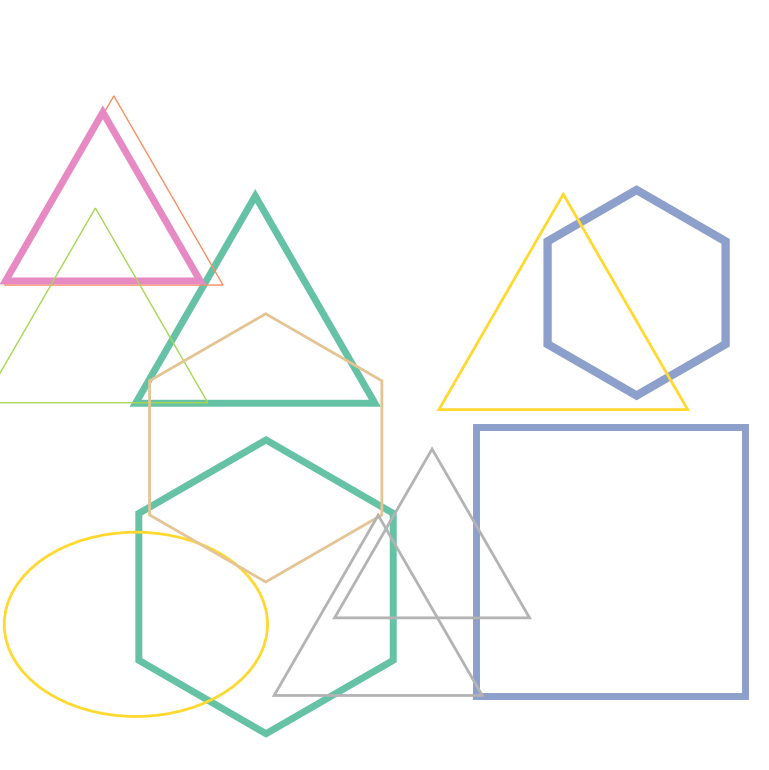[{"shape": "triangle", "thickness": 2.5, "radius": 0.9, "center": [0.332, 0.566]}, {"shape": "hexagon", "thickness": 2.5, "radius": 0.95, "center": [0.345, 0.238]}, {"shape": "triangle", "thickness": 0.5, "radius": 0.82, "center": [0.148, 0.712]}, {"shape": "hexagon", "thickness": 3, "radius": 0.67, "center": [0.827, 0.62]}, {"shape": "square", "thickness": 2.5, "radius": 0.87, "center": [0.793, 0.27]}, {"shape": "triangle", "thickness": 2.5, "radius": 0.73, "center": [0.134, 0.708]}, {"shape": "triangle", "thickness": 0.5, "radius": 0.84, "center": [0.124, 0.561]}, {"shape": "oval", "thickness": 1, "radius": 0.85, "center": [0.176, 0.189]}, {"shape": "triangle", "thickness": 1, "radius": 0.93, "center": [0.732, 0.561]}, {"shape": "hexagon", "thickness": 1, "radius": 0.87, "center": [0.345, 0.418]}, {"shape": "triangle", "thickness": 1, "radius": 0.78, "center": [0.491, 0.175]}, {"shape": "triangle", "thickness": 1, "radius": 0.73, "center": [0.561, 0.271]}]